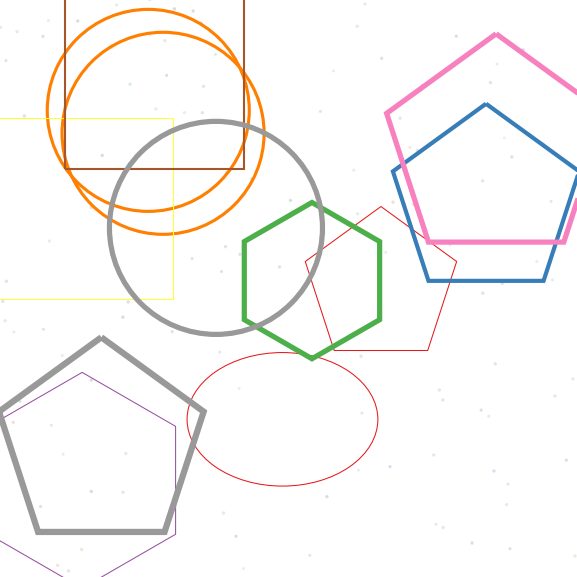[{"shape": "oval", "thickness": 0.5, "radius": 0.83, "center": [0.489, 0.273]}, {"shape": "pentagon", "thickness": 0.5, "radius": 0.69, "center": [0.66, 0.504]}, {"shape": "pentagon", "thickness": 2, "radius": 0.85, "center": [0.842, 0.65]}, {"shape": "hexagon", "thickness": 2.5, "radius": 0.68, "center": [0.54, 0.513]}, {"shape": "hexagon", "thickness": 0.5, "radius": 0.93, "center": [0.142, 0.167]}, {"shape": "circle", "thickness": 1.5, "radius": 0.87, "center": [0.282, 0.768]}, {"shape": "circle", "thickness": 1.5, "radius": 0.87, "center": [0.257, 0.808]}, {"shape": "square", "thickness": 0.5, "radius": 0.78, "center": [0.142, 0.638]}, {"shape": "square", "thickness": 1, "radius": 0.77, "center": [0.267, 0.862]}, {"shape": "pentagon", "thickness": 2.5, "radius": 1.0, "center": [0.859, 0.741]}, {"shape": "pentagon", "thickness": 3, "radius": 0.93, "center": [0.175, 0.229]}, {"shape": "circle", "thickness": 2.5, "radius": 0.92, "center": [0.374, 0.605]}]